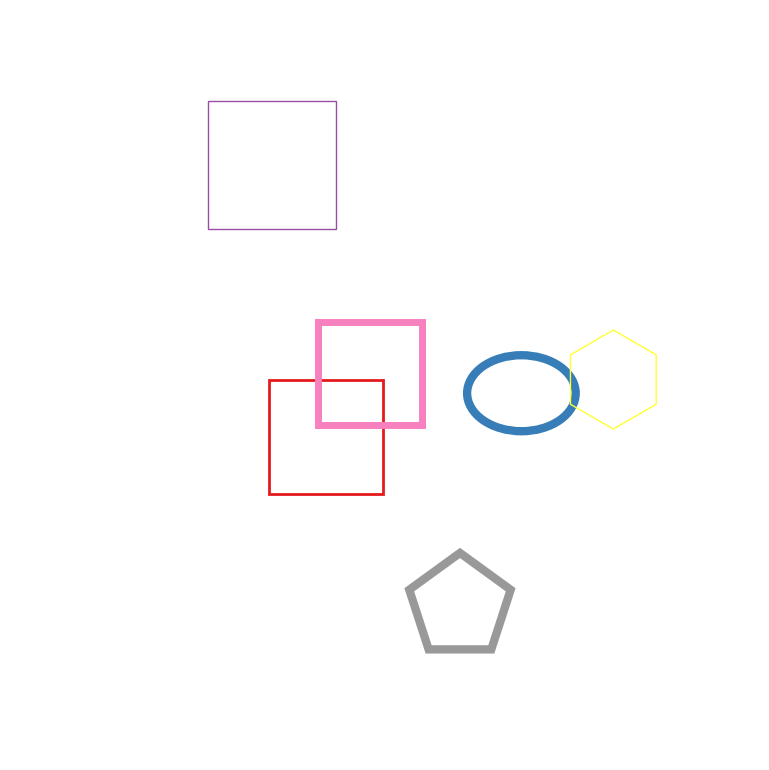[{"shape": "square", "thickness": 1, "radius": 0.37, "center": [0.423, 0.433]}, {"shape": "oval", "thickness": 3, "radius": 0.35, "center": [0.677, 0.489]}, {"shape": "square", "thickness": 0.5, "radius": 0.42, "center": [0.354, 0.785]}, {"shape": "hexagon", "thickness": 0.5, "radius": 0.32, "center": [0.797, 0.507]}, {"shape": "square", "thickness": 2.5, "radius": 0.34, "center": [0.481, 0.515]}, {"shape": "pentagon", "thickness": 3, "radius": 0.35, "center": [0.597, 0.213]}]